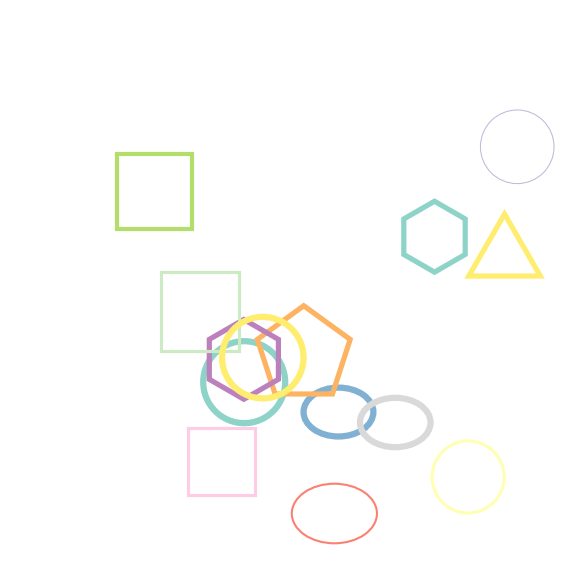[{"shape": "circle", "thickness": 3, "radius": 0.35, "center": [0.423, 0.337]}, {"shape": "hexagon", "thickness": 2.5, "radius": 0.31, "center": [0.752, 0.589]}, {"shape": "circle", "thickness": 1.5, "radius": 0.31, "center": [0.811, 0.173]}, {"shape": "circle", "thickness": 0.5, "radius": 0.32, "center": [0.896, 0.745]}, {"shape": "oval", "thickness": 1, "radius": 0.37, "center": [0.579, 0.11]}, {"shape": "oval", "thickness": 3, "radius": 0.3, "center": [0.586, 0.286]}, {"shape": "pentagon", "thickness": 2.5, "radius": 0.42, "center": [0.526, 0.385]}, {"shape": "square", "thickness": 2, "radius": 0.33, "center": [0.267, 0.667]}, {"shape": "square", "thickness": 1.5, "radius": 0.29, "center": [0.383, 0.201]}, {"shape": "oval", "thickness": 3, "radius": 0.31, "center": [0.684, 0.268]}, {"shape": "hexagon", "thickness": 2.5, "radius": 0.35, "center": [0.422, 0.377]}, {"shape": "square", "thickness": 1.5, "radius": 0.34, "center": [0.346, 0.46]}, {"shape": "triangle", "thickness": 2.5, "radius": 0.36, "center": [0.874, 0.557]}, {"shape": "circle", "thickness": 3, "radius": 0.35, "center": [0.455, 0.38]}]